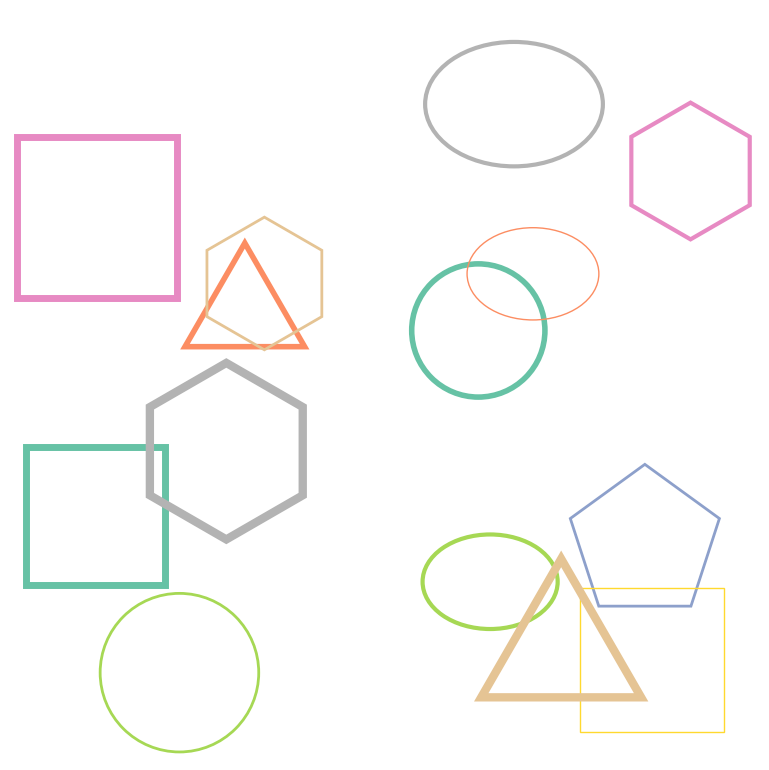[{"shape": "square", "thickness": 2.5, "radius": 0.45, "center": [0.124, 0.33]}, {"shape": "circle", "thickness": 2, "radius": 0.43, "center": [0.621, 0.571]}, {"shape": "oval", "thickness": 0.5, "radius": 0.43, "center": [0.692, 0.644]}, {"shape": "triangle", "thickness": 2, "radius": 0.45, "center": [0.318, 0.595]}, {"shape": "pentagon", "thickness": 1, "radius": 0.51, "center": [0.837, 0.295]}, {"shape": "hexagon", "thickness": 1.5, "radius": 0.44, "center": [0.897, 0.778]}, {"shape": "square", "thickness": 2.5, "radius": 0.52, "center": [0.126, 0.717]}, {"shape": "circle", "thickness": 1, "radius": 0.51, "center": [0.233, 0.126]}, {"shape": "oval", "thickness": 1.5, "radius": 0.44, "center": [0.637, 0.244]}, {"shape": "square", "thickness": 0.5, "radius": 0.47, "center": [0.847, 0.143]}, {"shape": "triangle", "thickness": 3, "radius": 0.6, "center": [0.729, 0.154]}, {"shape": "hexagon", "thickness": 1, "radius": 0.43, "center": [0.343, 0.632]}, {"shape": "hexagon", "thickness": 3, "radius": 0.57, "center": [0.294, 0.414]}, {"shape": "oval", "thickness": 1.5, "radius": 0.58, "center": [0.668, 0.865]}]